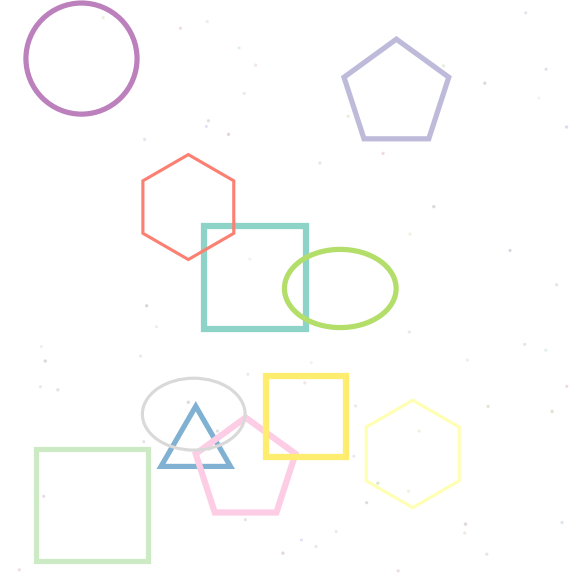[{"shape": "square", "thickness": 3, "radius": 0.44, "center": [0.442, 0.519]}, {"shape": "hexagon", "thickness": 1.5, "radius": 0.46, "center": [0.715, 0.213]}, {"shape": "pentagon", "thickness": 2.5, "radius": 0.48, "center": [0.686, 0.836]}, {"shape": "hexagon", "thickness": 1.5, "radius": 0.45, "center": [0.326, 0.641]}, {"shape": "triangle", "thickness": 2.5, "radius": 0.35, "center": [0.339, 0.226]}, {"shape": "oval", "thickness": 2.5, "radius": 0.48, "center": [0.589, 0.5]}, {"shape": "pentagon", "thickness": 3, "radius": 0.45, "center": [0.425, 0.185]}, {"shape": "oval", "thickness": 1.5, "radius": 0.44, "center": [0.335, 0.282]}, {"shape": "circle", "thickness": 2.5, "radius": 0.48, "center": [0.141, 0.898]}, {"shape": "square", "thickness": 2.5, "radius": 0.48, "center": [0.159, 0.125]}, {"shape": "square", "thickness": 3, "radius": 0.35, "center": [0.53, 0.278]}]